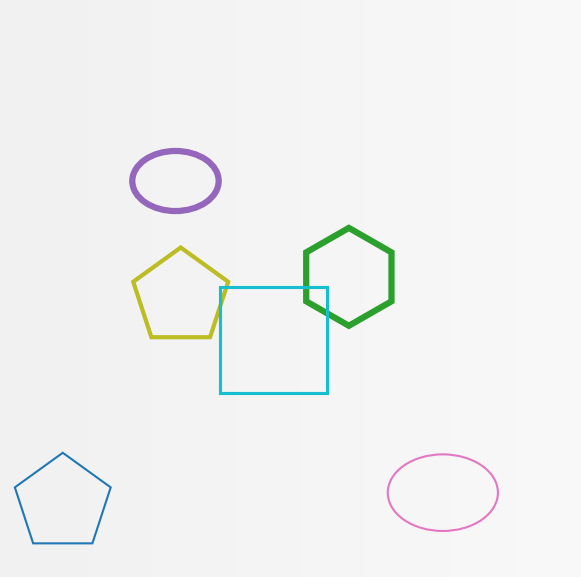[{"shape": "pentagon", "thickness": 1, "radius": 0.43, "center": [0.108, 0.128]}, {"shape": "hexagon", "thickness": 3, "radius": 0.42, "center": [0.6, 0.52]}, {"shape": "oval", "thickness": 3, "radius": 0.37, "center": [0.302, 0.686]}, {"shape": "oval", "thickness": 1, "radius": 0.47, "center": [0.762, 0.146]}, {"shape": "pentagon", "thickness": 2, "radius": 0.43, "center": [0.311, 0.485]}, {"shape": "square", "thickness": 1.5, "radius": 0.46, "center": [0.471, 0.411]}]